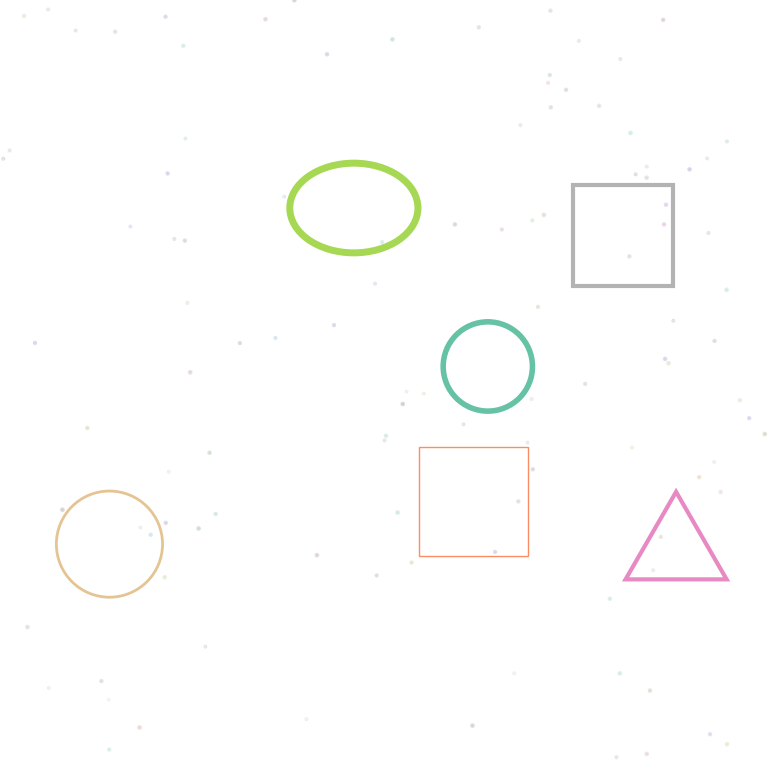[{"shape": "circle", "thickness": 2, "radius": 0.29, "center": [0.634, 0.524]}, {"shape": "square", "thickness": 0.5, "radius": 0.35, "center": [0.615, 0.349]}, {"shape": "triangle", "thickness": 1.5, "radius": 0.38, "center": [0.878, 0.285]}, {"shape": "oval", "thickness": 2.5, "radius": 0.42, "center": [0.46, 0.73]}, {"shape": "circle", "thickness": 1, "radius": 0.34, "center": [0.142, 0.293]}, {"shape": "square", "thickness": 1.5, "radius": 0.32, "center": [0.81, 0.694]}]